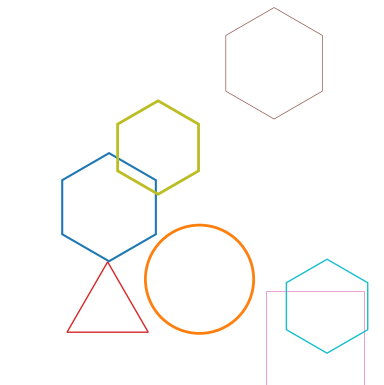[{"shape": "hexagon", "thickness": 1.5, "radius": 0.7, "center": [0.283, 0.462]}, {"shape": "circle", "thickness": 2, "radius": 0.7, "center": [0.518, 0.275]}, {"shape": "triangle", "thickness": 1, "radius": 0.61, "center": [0.28, 0.198]}, {"shape": "hexagon", "thickness": 0.5, "radius": 0.72, "center": [0.712, 0.836]}, {"shape": "square", "thickness": 0.5, "radius": 0.63, "center": [0.818, 0.119]}, {"shape": "hexagon", "thickness": 2, "radius": 0.61, "center": [0.411, 0.617]}, {"shape": "hexagon", "thickness": 1, "radius": 0.61, "center": [0.849, 0.205]}]